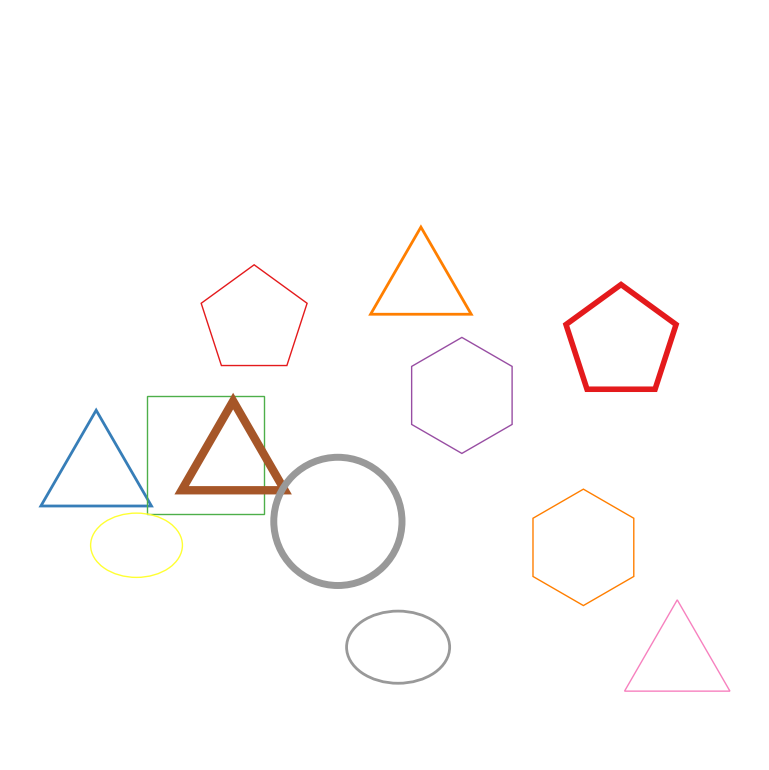[{"shape": "pentagon", "thickness": 2, "radius": 0.38, "center": [0.807, 0.555]}, {"shape": "pentagon", "thickness": 0.5, "radius": 0.36, "center": [0.33, 0.584]}, {"shape": "triangle", "thickness": 1, "radius": 0.41, "center": [0.125, 0.384]}, {"shape": "square", "thickness": 0.5, "radius": 0.38, "center": [0.267, 0.409]}, {"shape": "hexagon", "thickness": 0.5, "radius": 0.38, "center": [0.6, 0.486]}, {"shape": "triangle", "thickness": 1, "radius": 0.38, "center": [0.547, 0.63]}, {"shape": "hexagon", "thickness": 0.5, "radius": 0.38, "center": [0.758, 0.289]}, {"shape": "oval", "thickness": 0.5, "radius": 0.3, "center": [0.177, 0.292]}, {"shape": "triangle", "thickness": 3, "radius": 0.39, "center": [0.303, 0.402]}, {"shape": "triangle", "thickness": 0.5, "radius": 0.4, "center": [0.88, 0.142]}, {"shape": "circle", "thickness": 2.5, "radius": 0.42, "center": [0.439, 0.323]}, {"shape": "oval", "thickness": 1, "radius": 0.33, "center": [0.517, 0.16]}]